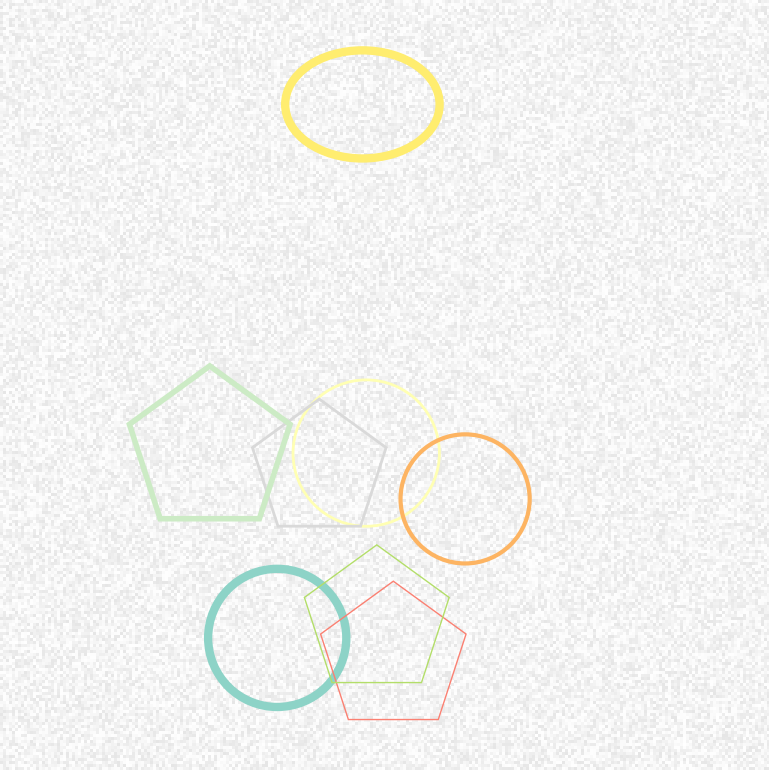[{"shape": "circle", "thickness": 3, "radius": 0.45, "center": [0.36, 0.172]}, {"shape": "circle", "thickness": 1, "radius": 0.48, "center": [0.476, 0.412]}, {"shape": "pentagon", "thickness": 0.5, "radius": 0.5, "center": [0.511, 0.146]}, {"shape": "circle", "thickness": 1.5, "radius": 0.42, "center": [0.604, 0.352]}, {"shape": "pentagon", "thickness": 0.5, "radius": 0.49, "center": [0.489, 0.194]}, {"shape": "pentagon", "thickness": 1, "radius": 0.46, "center": [0.415, 0.39]}, {"shape": "pentagon", "thickness": 2, "radius": 0.55, "center": [0.272, 0.415]}, {"shape": "oval", "thickness": 3, "radius": 0.5, "center": [0.471, 0.864]}]